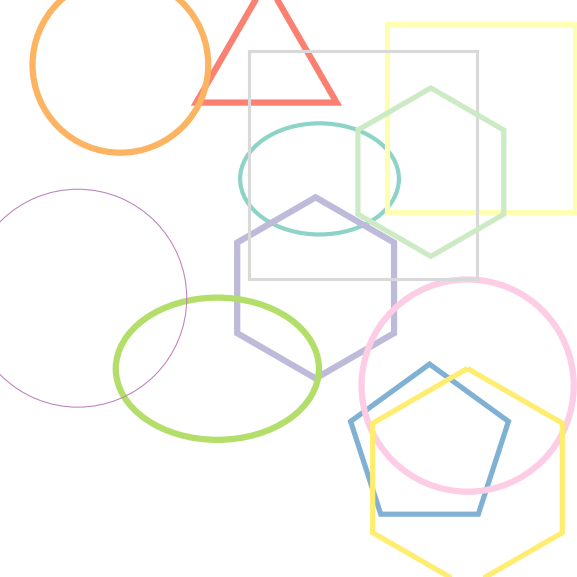[{"shape": "oval", "thickness": 2, "radius": 0.69, "center": [0.553, 0.689]}, {"shape": "square", "thickness": 2.5, "radius": 0.81, "center": [0.833, 0.795]}, {"shape": "hexagon", "thickness": 3, "radius": 0.78, "center": [0.547, 0.501]}, {"shape": "triangle", "thickness": 3, "radius": 0.7, "center": [0.461, 0.892]}, {"shape": "pentagon", "thickness": 2.5, "radius": 0.72, "center": [0.744, 0.225]}, {"shape": "circle", "thickness": 3, "radius": 0.76, "center": [0.208, 0.887]}, {"shape": "oval", "thickness": 3, "radius": 0.88, "center": [0.376, 0.361]}, {"shape": "circle", "thickness": 3, "radius": 0.92, "center": [0.81, 0.331]}, {"shape": "square", "thickness": 1.5, "radius": 0.99, "center": [0.628, 0.713]}, {"shape": "circle", "thickness": 0.5, "radius": 0.94, "center": [0.135, 0.483]}, {"shape": "hexagon", "thickness": 2.5, "radius": 0.73, "center": [0.746, 0.701]}, {"shape": "hexagon", "thickness": 2.5, "radius": 0.95, "center": [0.81, 0.172]}]